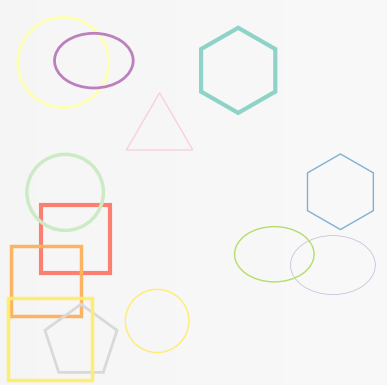[{"shape": "hexagon", "thickness": 3, "radius": 0.55, "center": [0.615, 0.817]}, {"shape": "circle", "thickness": 2, "radius": 0.59, "center": [0.163, 0.838]}, {"shape": "oval", "thickness": 0.5, "radius": 0.55, "center": [0.859, 0.311]}, {"shape": "square", "thickness": 3, "radius": 0.44, "center": [0.195, 0.379]}, {"shape": "hexagon", "thickness": 1, "radius": 0.49, "center": [0.879, 0.502]}, {"shape": "square", "thickness": 2.5, "radius": 0.45, "center": [0.12, 0.27]}, {"shape": "oval", "thickness": 1, "radius": 0.51, "center": [0.708, 0.34]}, {"shape": "triangle", "thickness": 1, "radius": 0.5, "center": [0.412, 0.66]}, {"shape": "pentagon", "thickness": 2, "radius": 0.49, "center": [0.209, 0.112]}, {"shape": "oval", "thickness": 2, "radius": 0.51, "center": [0.242, 0.842]}, {"shape": "circle", "thickness": 2.5, "radius": 0.49, "center": [0.168, 0.5]}, {"shape": "circle", "thickness": 1, "radius": 0.41, "center": [0.406, 0.166]}, {"shape": "square", "thickness": 2.5, "radius": 0.54, "center": [0.13, 0.119]}]